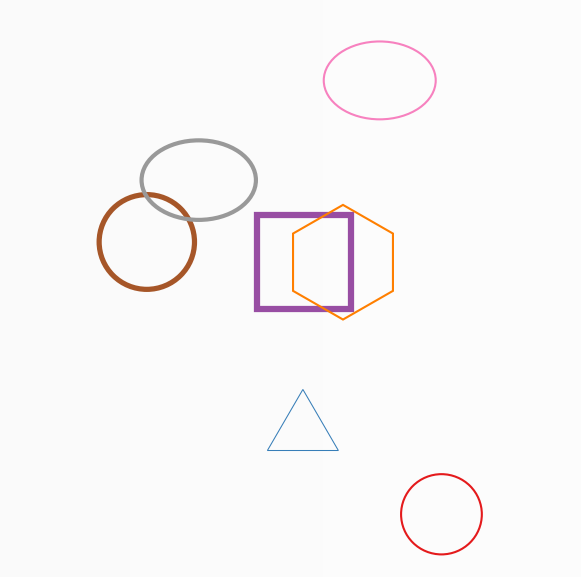[{"shape": "circle", "thickness": 1, "radius": 0.35, "center": [0.759, 0.109]}, {"shape": "triangle", "thickness": 0.5, "radius": 0.35, "center": [0.521, 0.254]}, {"shape": "square", "thickness": 3, "radius": 0.41, "center": [0.523, 0.546]}, {"shape": "hexagon", "thickness": 1, "radius": 0.5, "center": [0.59, 0.545]}, {"shape": "circle", "thickness": 2.5, "radius": 0.41, "center": [0.253, 0.58]}, {"shape": "oval", "thickness": 1, "radius": 0.48, "center": [0.653, 0.86]}, {"shape": "oval", "thickness": 2, "radius": 0.49, "center": [0.342, 0.687]}]